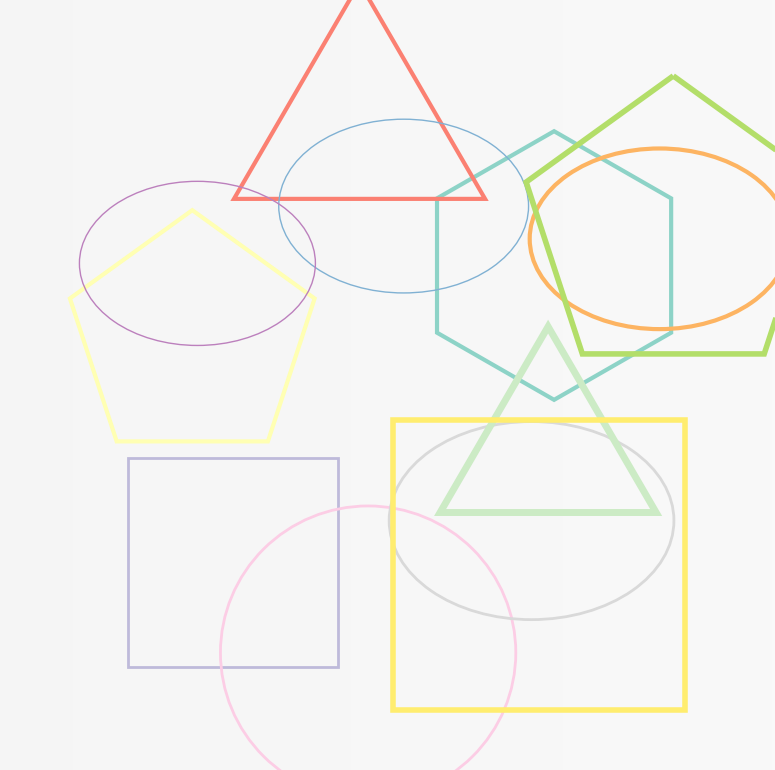[{"shape": "hexagon", "thickness": 1.5, "radius": 0.87, "center": [0.715, 0.655]}, {"shape": "pentagon", "thickness": 1.5, "radius": 0.83, "center": [0.248, 0.561]}, {"shape": "square", "thickness": 1, "radius": 0.68, "center": [0.3, 0.27]}, {"shape": "triangle", "thickness": 1.5, "radius": 0.94, "center": [0.464, 0.835]}, {"shape": "oval", "thickness": 0.5, "radius": 0.81, "center": [0.521, 0.732]}, {"shape": "oval", "thickness": 1.5, "radius": 0.84, "center": [0.851, 0.69]}, {"shape": "pentagon", "thickness": 2, "radius": 1.0, "center": [0.869, 0.702]}, {"shape": "circle", "thickness": 1, "radius": 0.95, "center": [0.475, 0.152]}, {"shape": "oval", "thickness": 1, "radius": 0.92, "center": [0.686, 0.324]}, {"shape": "oval", "thickness": 0.5, "radius": 0.76, "center": [0.255, 0.658]}, {"shape": "triangle", "thickness": 2.5, "radius": 0.8, "center": [0.707, 0.415]}, {"shape": "square", "thickness": 2, "radius": 0.94, "center": [0.695, 0.266]}]